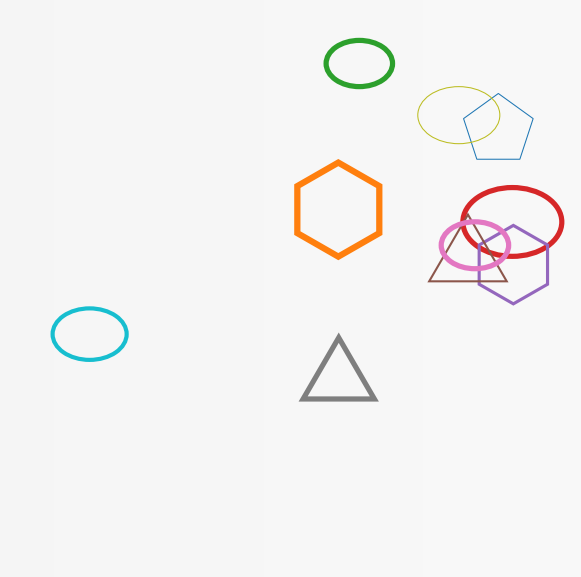[{"shape": "pentagon", "thickness": 0.5, "radius": 0.31, "center": [0.857, 0.774]}, {"shape": "hexagon", "thickness": 3, "radius": 0.41, "center": [0.582, 0.636]}, {"shape": "oval", "thickness": 2.5, "radius": 0.29, "center": [0.618, 0.889]}, {"shape": "oval", "thickness": 2.5, "radius": 0.43, "center": [0.881, 0.615]}, {"shape": "hexagon", "thickness": 1.5, "radius": 0.34, "center": [0.883, 0.541]}, {"shape": "triangle", "thickness": 1, "radius": 0.39, "center": [0.805, 0.551]}, {"shape": "oval", "thickness": 2.5, "radius": 0.29, "center": [0.817, 0.574]}, {"shape": "triangle", "thickness": 2.5, "radius": 0.35, "center": [0.583, 0.344]}, {"shape": "oval", "thickness": 0.5, "radius": 0.35, "center": [0.789, 0.8]}, {"shape": "oval", "thickness": 2, "radius": 0.32, "center": [0.154, 0.421]}]